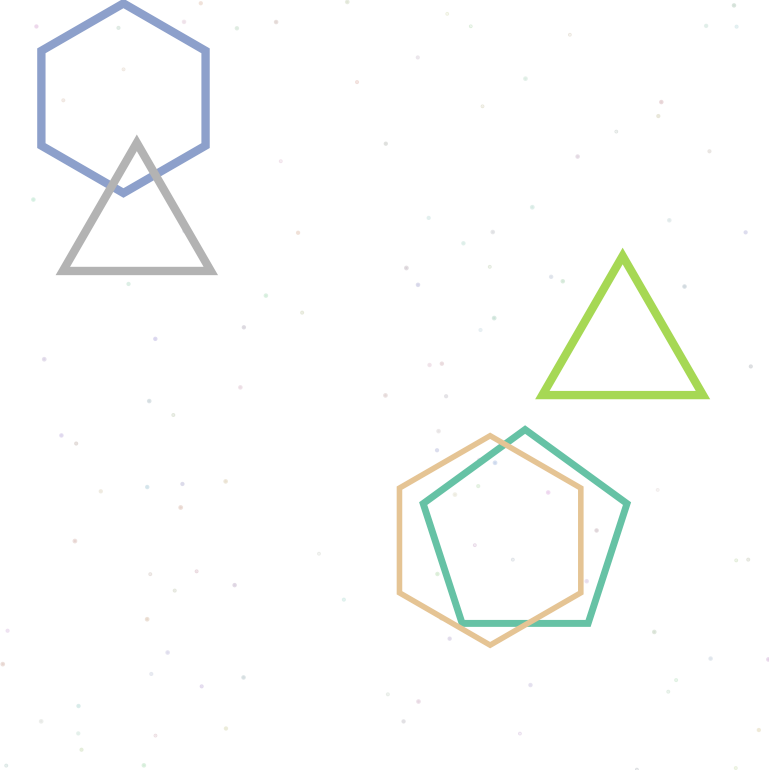[{"shape": "pentagon", "thickness": 2.5, "radius": 0.7, "center": [0.682, 0.303]}, {"shape": "hexagon", "thickness": 3, "radius": 0.62, "center": [0.16, 0.872]}, {"shape": "triangle", "thickness": 3, "radius": 0.6, "center": [0.809, 0.547]}, {"shape": "hexagon", "thickness": 2, "radius": 0.68, "center": [0.637, 0.298]}, {"shape": "triangle", "thickness": 3, "radius": 0.55, "center": [0.178, 0.704]}]